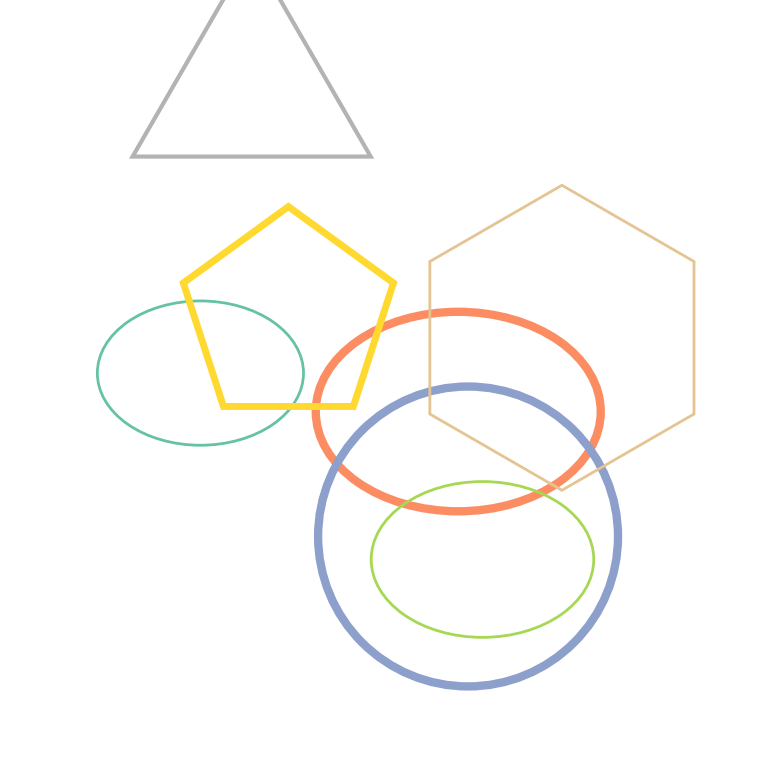[{"shape": "oval", "thickness": 1, "radius": 0.67, "center": [0.26, 0.515]}, {"shape": "oval", "thickness": 3, "radius": 0.93, "center": [0.595, 0.466]}, {"shape": "circle", "thickness": 3, "radius": 0.97, "center": [0.608, 0.303]}, {"shape": "oval", "thickness": 1, "radius": 0.72, "center": [0.627, 0.273]}, {"shape": "pentagon", "thickness": 2.5, "radius": 0.72, "center": [0.375, 0.588]}, {"shape": "hexagon", "thickness": 1, "radius": 0.99, "center": [0.73, 0.561]}, {"shape": "triangle", "thickness": 1.5, "radius": 0.89, "center": [0.327, 0.886]}]